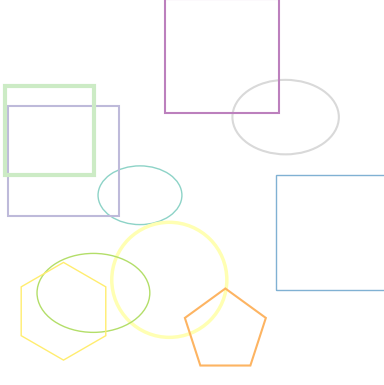[{"shape": "oval", "thickness": 1, "radius": 0.54, "center": [0.364, 0.493]}, {"shape": "circle", "thickness": 2.5, "radius": 0.75, "center": [0.44, 0.273]}, {"shape": "square", "thickness": 1.5, "radius": 0.72, "center": [0.165, 0.581]}, {"shape": "square", "thickness": 1, "radius": 0.75, "center": [0.867, 0.396]}, {"shape": "pentagon", "thickness": 1.5, "radius": 0.55, "center": [0.585, 0.14]}, {"shape": "oval", "thickness": 1, "radius": 0.73, "center": [0.243, 0.239]}, {"shape": "oval", "thickness": 1.5, "radius": 0.69, "center": [0.742, 0.696]}, {"shape": "square", "thickness": 1.5, "radius": 0.74, "center": [0.576, 0.854]}, {"shape": "square", "thickness": 3, "radius": 0.58, "center": [0.128, 0.66]}, {"shape": "hexagon", "thickness": 1, "radius": 0.63, "center": [0.165, 0.192]}]